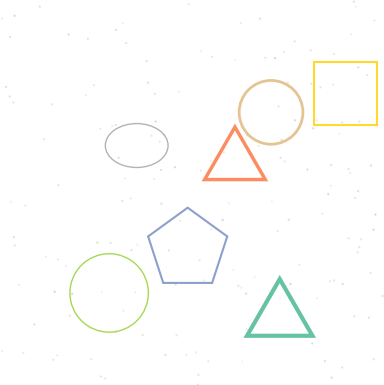[{"shape": "triangle", "thickness": 3, "radius": 0.49, "center": [0.727, 0.177]}, {"shape": "triangle", "thickness": 2.5, "radius": 0.45, "center": [0.61, 0.579]}, {"shape": "pentagon", "thickness": 1.5, "radius": 0.54, "center": [0.487, 0.353]}, {"shape": "circle", "thickness": 1, "radius": 0.51, "center": [0.284, 0.239]}, {"shape": "square", "thickness": 1.5, "radius": 0.41, "center": [0.898, 0.757]}, {"shape": "circle", "thickness": 2, "radius": 0.41, "center": [0.704, 0.708]}, {"shape": "oval", "thickness": 1, "radius": 0.41, "center": [0.355, 0.622]}]